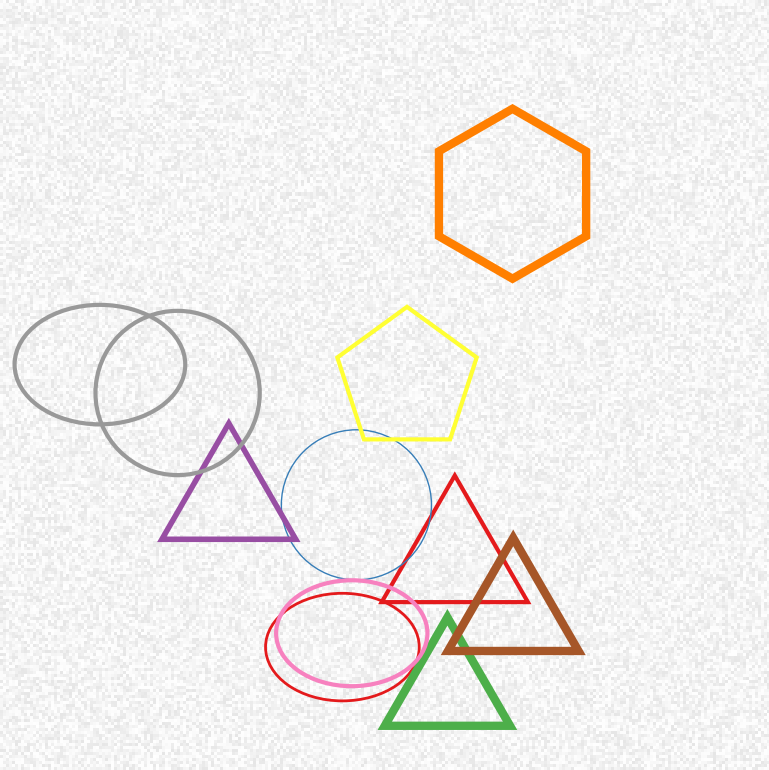[{"shape": "oval", "thickness": 1, "radius": 0.5, "center": [0.445, 0.16]}, {"shape": "triangle", "thickness": 1.5, "radius": 0.55, "center": [0.591, 0.273]}, {"shape": "circle", "thickness": 0.5, "radius": 0.49, "center": [0.463, 0.344]}, {"shape": "triangle", "thickness": 3, "radius": 0.47, "center": [0.581, 0.104]}, {"shape": "triangle", "thickness": 2, "radius": 0.5, "center": [0.297, 0.35]}, {"shape": "hexagon", "thickness": 3, "radius": 0.55, "center": [0.666, 0.748]}, {"shape": "pentagon", "thickness": 1.5, "radius": 0.48, "center": [0.529, 0.506]}, {"shape": "triangle", "thickness": 3, "radius": 0.49, "center": [0.667, 0.204]}, {"shape": "oval", "thickness": 1.5, "radius": 0.49, "center": [0.457, 0.178]}, {"shape": "oval", "thickness": 1.5, "radius": 0.55, "center": [0.13, 0.526]}, {"shape": "circle", "thickness": 1.5, "radius": 0.53, "center": [0.231, 0.49]}]